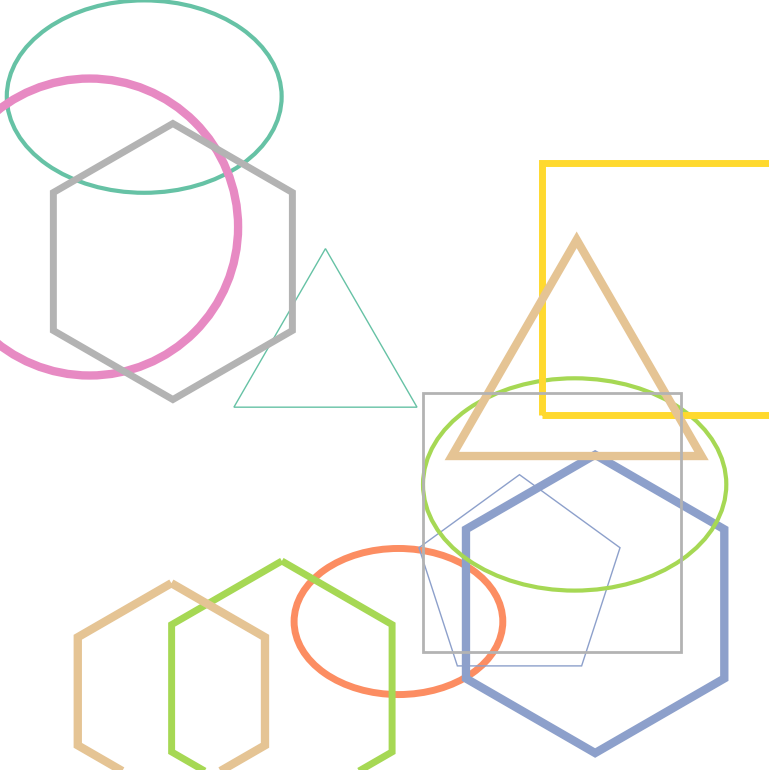[{"shape": "oval", "thickness": 1.5, "radius": 0.89, "center": [0.187, 0.875]}, {"shape": "triangle", "thickness": 0.5, "radius": 0.69, "center": [0.423, 0.54]}, {"shape": "oval", "thickness": 2.5, "radius": 0.68, "center": [0.517, 0.193]}, {"shape": "pentagon", "thickness": 0.5, "radius": 0.69, "center": [0.675, 0.246]}, {"shape": "hexagon", "thickness": 3, "radius": 0.97, "center": [0.773, 0.216]}, {"shape": "circle", "thickness": 3, "radius": 0.96, "center": [0.116, 0.705]}, {"shape": "hexagon", "thickness": 2.5, "radius": 0.83, "center": [0.366, 0.106]}, {"shape": "oval", "thickness": 1.5, "radius": 0.98, "center": [0.746, 0.371]}, {"shape": "square", "thickness": 2.5, "radius": 0.82, "center": [0.868, 0.624]}, {"shape": "hexagon", "thickness": 3, "radius": 0.7, "center": [0.223, 0.102]}, {"shape": "triangle", "thickness": 3, "radius": 0.94, "center": [0.749, 0.501]}, {"shape": "square", "thickness": 1, "radius": 0.84, "center": [0.717, 0.321]}, {"shape": "hexagon", "thickness": 2.5, "radius": 0.9, "center": [0.225, 0.66]}]